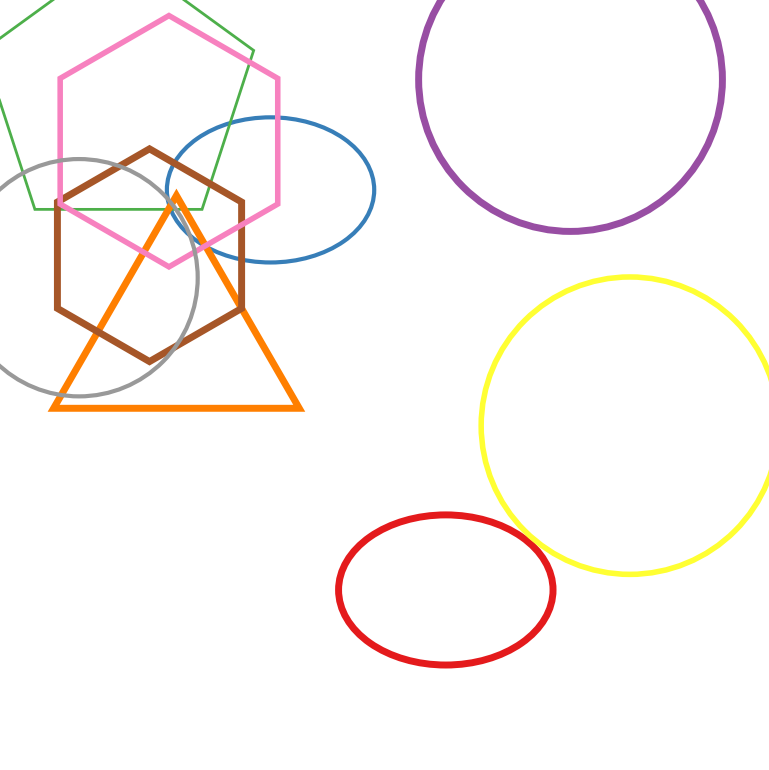[{"shape": "oval", "thickness": 2.5, "radius": 0.7, "center": [0.579, 0.234]}, {"shape": "oval", "thickness": 1.5, "radius": 0.67, "center": [0.351, 0.753]}, {"shape": "pentagon", "thickness": 1, "radius": 0.92, "center": [0.154, 0.877]}, {"shape": "circle", "thickness": 2.5, "radius": 0.99, "center": [0.741, 0.897]}, {"shape": "triangle", "thickness": 2.5, "radius": 0.92, "center": [0.229, 0.562]}, {"shape": "circle", "thickness": 2, "radius": 0.97, "center": [0.818, 0.447]}, {"shape": "hexagon", "thickness": 2.5, "radius": 0.69, "center": [0.194, 0.669]}, {"shape": "hexagon", "thickness": 2, "radius": 0.82, "center": [0.219, 0.817]}, {"shape": "circle", "thickness": 1.5, "radius": 0.77, "center": [0.103, 0.639]}]